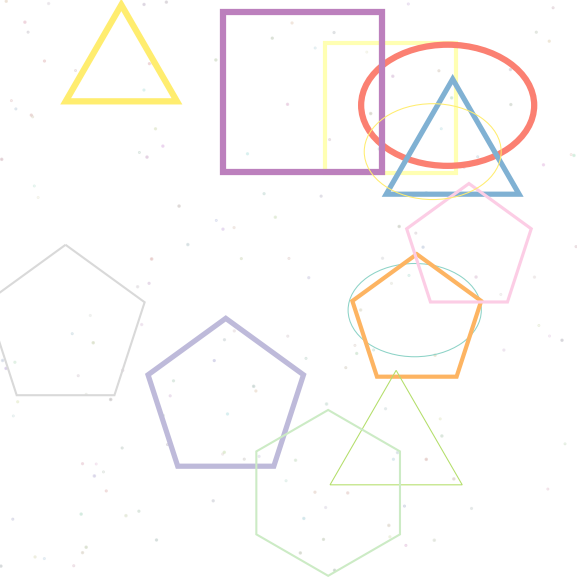[{"shape": "oval", "thickness": 0.5, "radius": 0.58, "center": [0.718, 0.462]}, {"shape": "square", "thickness": 2, "radius": 0.57, "center": [0.676, 0.812]}, {"shape": "pentagon", "thickness": 2.5, "radius": 0.71, "center": [0.391, 0.306]}, {"shape": "oval", "thickness": 3, "radius": 0.75, "center": [0.775, 0.817]}, {"shape": "triangle", "thickness": 2.5, "radius": 0.66, "center": [0.784, 0.729]}, {"shape": "pentagon", "thickness": 2, "radius": 0.59, "center": [0.722, 0.442]}, {"shape": "triangle", "thickness": 0.5, "radius": 0.66, "center": [0.686, 0.226]}, {"shape": "pentagon", "thickness": 1.5, "radius": 0.57, "center": [0.812, 0.568]}, {"shape": "pentagon", "thickness": 1, "radius": 0.72, "center": [0.114, 0.431]}, {"shape": "square", "thickness": 3, "radius": 0.69, "center": [0.524, 0.839]}, {"shape": "hexagon", "thickness": 1, "radius": 0.72, "center": [0.568, 0.146]}, {"shape": "triangle", "thickness": 3, "radius": 0.56, "center": [0.21, 0.879]}, {"shape": "oval", "thickness": 0.5, "radius": 0.59, "center": [0.749, 0.737]}]